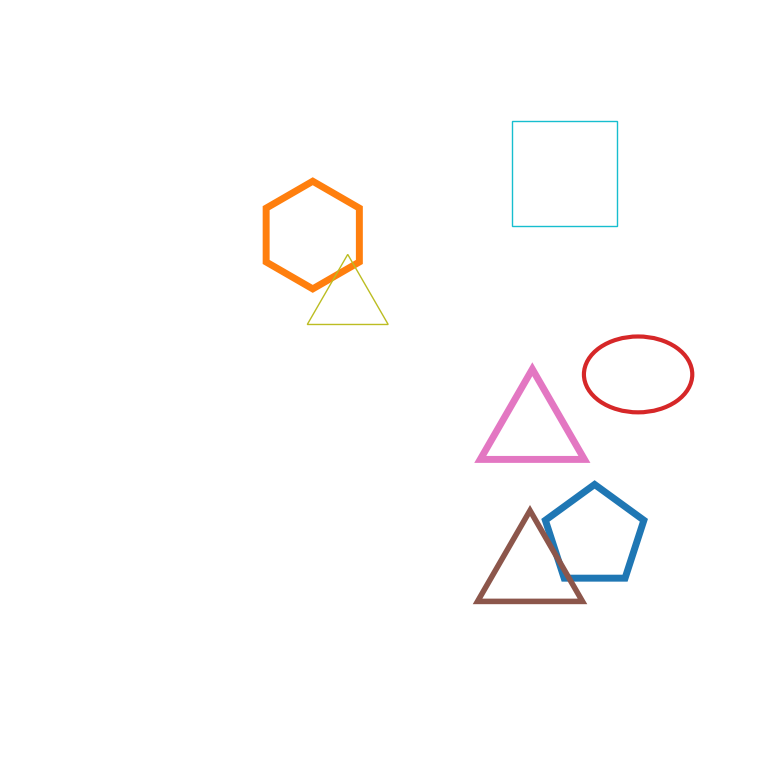[{"shape": "pentagon", "thickness": 2.5, "radius": 0.34, "center": [0.772, 0.304]}, {"shape": "hexagon", "thickness": 2.5, "radius": 0.35, "center": [0.406, 0.695]}, {"shape": "oval", "thickness": 1.5, "radius": 0.35, "center": [0.829, 0.514]}, {"shape": "triangle", "thickness": 2, "radius": 0.39, "center": [0.688, 0.258]}, {"shape": "triangle", "thickness": 2.5, "radius": 0.39, "center": [0.691, 0.442]}, {"shape": "triangle", "thickness": 0.5, "radius": 0.3, "center": [0.452, 0.609]}, {"shape": "square", "thickness": 0.5, "radius": 0.34, "center": [0.733, 0.775]}]